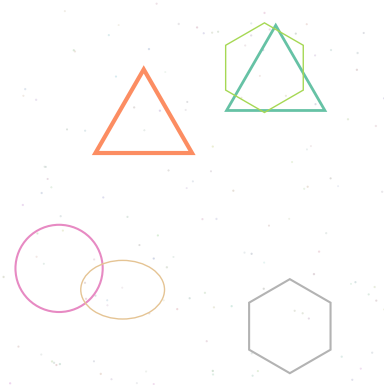[{"shape": "triangle", "thickness": 2, "radius": 0.74, "center": [0.716, 0.787]}, {"shape": "triangle", "thickness": 3, "radius": 0.72, "center": [0.373, 0.675]}, {"shape": "circle", "thickness": 1.5, "radius": 0.57, "center": [0.153, 0.303]}, {"shape": "hexagon", "thickness": 1, "radius": 0.58, "center": [0.687, 0.824]}, {"shape": "oval", "thickness": 1, "radius": 0.54, "center": [0.319, 0.248]}, {"shape": "hexagon", "thickness": 1.5, "radius": 0.61, "center": [0.753, 0.153]}]